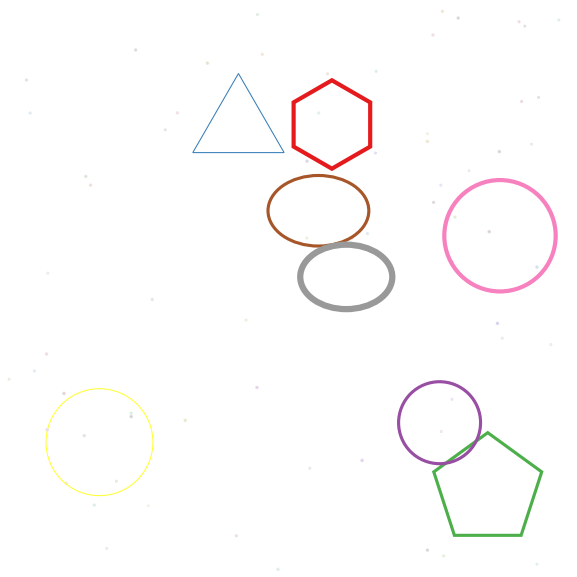[{"shape": "hexagon", "thickness": 2, "radius": 0.38, "center": [0.575, 0.784]}, {"shape": "triangle", "thickness": 0.5, "radius": 0.46, "center": [0.413, 0.781]}, {"shape": "pentagon", "thickness": 1.5, "radius": 0.49, "center": [0.845, 0.152]}, {"shape": "circle", "thickness": 1.5, "radius": 0.35, "center": [0.761, 0.267]}, {"shape": "circle", "thickness": 0.5, "radius": 0.46, "center": [0.172, 0.233]}, {"shape": "oval", "thickness": 1.5, "radius": 0.44, "center": [0.551, 0.634]}, {"shape": "circle", "thickness": 2, "radius": 0.48, "center": [0.866, 0.591]}, {"shape": "oval", "thickness": 3, "radius": 0.4, "center": [0.6, 0.52]}]